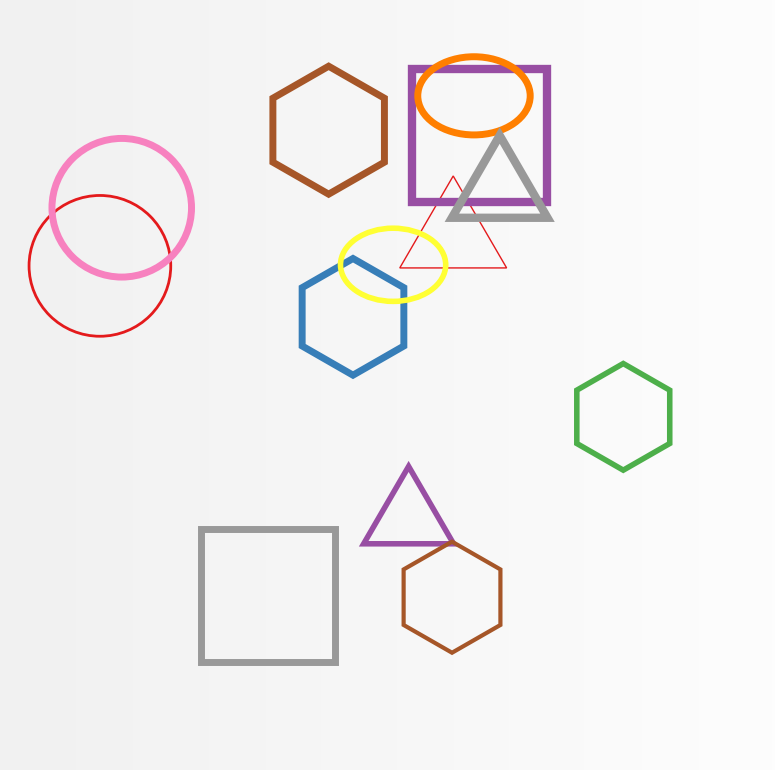[{"shape": "circle", "thickness": 1, "radius": 0.46, "center": [0.129, 0.655]}, {"shape": "triangle", "thickness": 0.5, "radius": 0.4, "center": [0.585, 0.692]}, {"shape": "hexagon", "thickness": 2.5, "radius": 0.38, "center": [0.455, 0.589]}, {"shape": "hexagon", "thickness": 2, "radius": 0.35, "center": [0.804, 0.459]}, {"shape": "square", "thickness": 3, "radius": 0.43, "center": [0.619, 0.824]}, {"shape": "triangle", "thickness": 2, "radius": 0.33, "center": [0.527, 0.327]}, {"shape": "oval", "thickness": 2.5, "radius": 0.36, "center": [0.612, 0.876]}, {"shape": "oval", "thickness": 2, "radius": 0.34, "center": [0.507, 0.656]}, {"shape": "hexagon", "thickness": 1.5, "radius": 0.36, "center": [0.583, 0.224]}, {"shape": "hexagon", "thickness": 2.5, "radius": 0.42, "center": [0.424, 0.831]}, {"shape": "circle", "thickness": 2.5, "radius": 0.45, "center": [0.157, 0.73]}, {"shape": "triangle", "thickness": 3, "radius": 0.36, "center": [0.645, 0.753]}, {"shape": "square", "thickness": 2.5, "radius": 0.43, "center": [0.345, 0.227]}]